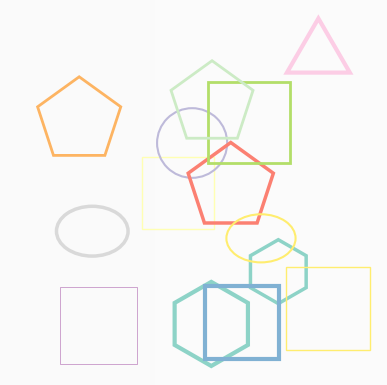[{"shape": "hexagon", "thickness": 3, "radius": 0.55, "center": [0.545, 0.159]}, {"shape": "hexagon", "thickness": 2.5, "radius": 0.41, "center": [0.718, 0.294]}, {"shape": "square", "thickness": 1, "radius": 0.47, "center": [0.459, 0.498]}, {"shape": "circle", "thickness": 1.5, "radius": 0.45, "center": [0.496, 0.629]}, {"shape": "pentagon", "thickness": 2.5, "radius": 0.58, "center": [0.596, 0.514]}, {"shape": "square", "thickness": 3, "radius": 0.48, "center": [0.624, 0.162]}, {"shape": "pentagon", "thickness": 2, "radius": 0.56, "center": [0.204, 0.688]}, {"shape": "square", "thickness": 2, "radius": 0.53, "center": [0.642, 0.682]}, {"shape": "triangle", "thickness": 3, "radius": 0.47, "center": [0.822, 0.858]}, {"shape": "oval", "thickness": 2.5, "radius": 0.46, "center": [0.238, 0.4]}, {"shape": "square", "thickness": 0.5, "radius": 0.5, "center": [0.254, 0.154]}, {"shape": "pentagon", "thickness": 2, "radius": 0.56, "center": [0.547, 0.731]}, {"shape": "oval", "thickness": 1.5, "radius": 0.45, "center": [0.674, 0.381]}, {"shape": "square", "thickness": 1, "radius": 0.54, "center": [0.847, 0.198]}]